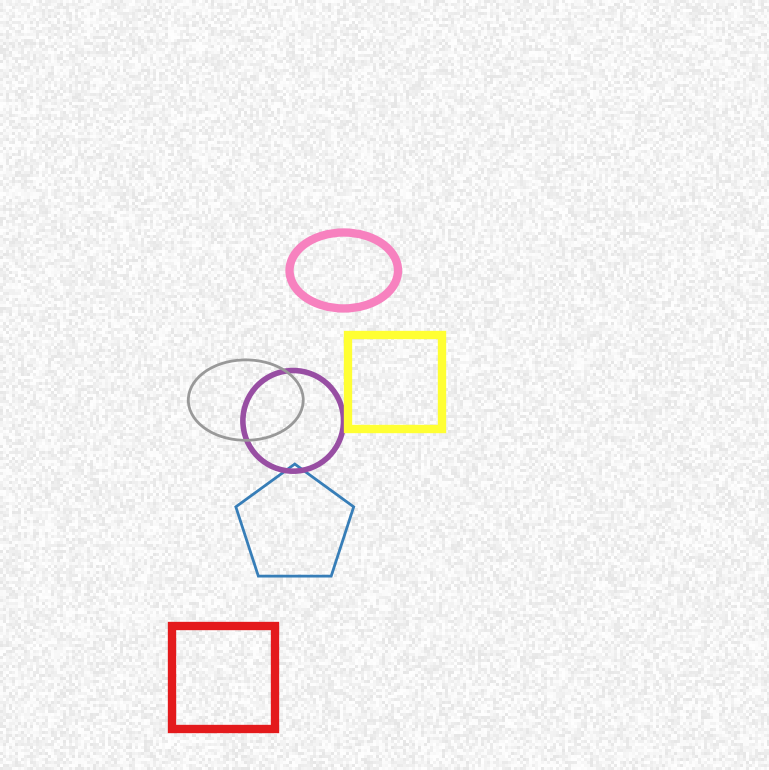[{"shape": "square", "thickness": 3, "radius": 0.33, "center": [0.291, 0.12]}, {"shape": "pentagon", "thickness": 1, "radius": 0.4, "center": [0.383, 0.317]}, {"shape": "circle", "thickness": 2, "radius": 0.33, "center": [0.381, 0.453]}, {"shape": "square", "thickness": 3, "radius": 0.31, "center": [0.513, 0.504]}, {"shape": "oval", "thickness": 3, "radius": 0.35, "center": [0.446, 0.649]}, {"shape": "oval", "thickness": 1, "radius": 0.37, "center": [0.319, 0.48]}]